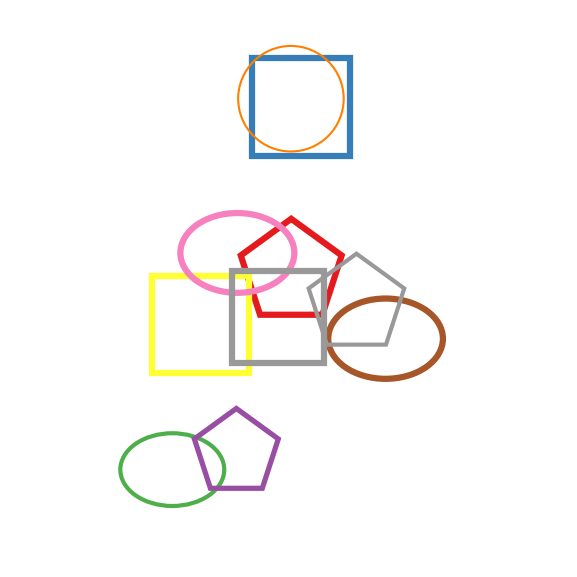[{"shape": "pentagon", "thickness": 3, "radius": 0.46, "center": [0.504, 0.528]}, {"shape": "square", "thickness": 3, "radius": 0.42, "center": [0.521, 0.814]}, {"shape": "oval", "thickness": 2, "radius": 0.45, "center": [0.298, 0.186]}, {"shape": "pentagon", "thickness": 2.5, "radius": 0.38, "center": [0.409, 0.215]}, {"shape": "circle", "thickness": 1, "radius": 0.46, "center": [0.504, 0.828]}, {"shape": "square", "thickness": 3, "radius": 0.42, "center": [0.347, 0.438]}, {"shape": "oval", "thickness": 3, "radius": 0.5, "center": [0.668, 0.413]}, {"shape": "oval", "thickness": 3, "radius": 0.49, "center": [0.411, 0.561]}, {"shape": "pentagon", "thickness": 2, "radius": 0.44, "center": [0.617, 0.473]}, {"shape": "square", "thickness": 3, "radius": 0.4, "center": [0.481, 0.45]}]